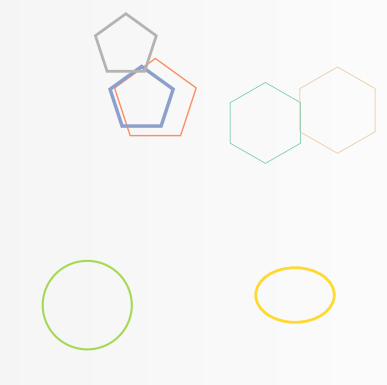[{"shape": "hexagon", "thickness": 0.5, "radius": 0.53, "center": [0.685, 0.681]}, {"shape": "pentagon", "thickness": 1, "radius": 0.55, "center": [0.401, 0.737]}, {"shape": "pentagon", "thickness": 2.5, "radius": 0.43, "center": [0.365, 0.742]}, {"shape": "circle", "thickness": 1.5, "radius": 0.57, "center": [0.225, 0.207]}, {"shape": "oval", "thickness": 2, "radius": 0.51, "center": [0.761, 0.234]}, {"shape": "hexagon", "thickness": 0.5, "radius": 0.56, "center": [0.871, 0.714]}, {"shape": "pentagon", "thickness": 2, "radius": 0.41, "center": [0.325, 0.882]}]